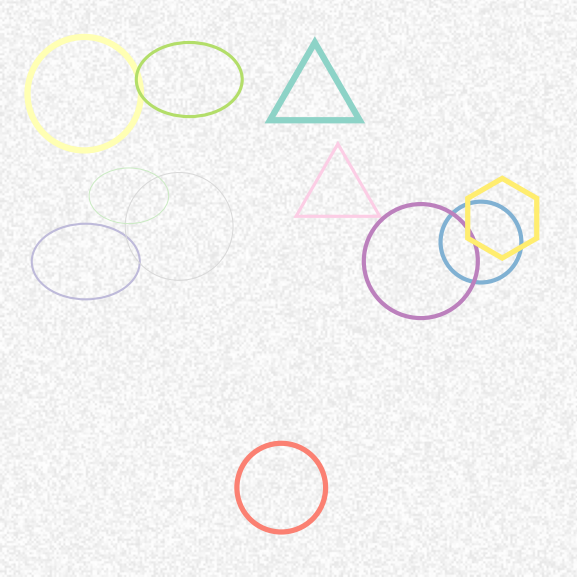[{"shape": "triangle", "thickness": 3, "radius": 0.45, "center": [0.545, 0.836]}, {"shape": "circle", "thickness": 3, "radius": 0.49, "center": [0.146, 0.837]}, {"shape": "oval", "thickness": 1, "radius": 0.47, "center": [0.149, 0.546]}, {"shape": "circle", "thickness": 2.5, "radius": 0.38, "center": [0.487, 0.155]}, {"shape": "circle", "thickness": 2, "radius": 0.35, "center": [0.833, 0.58]}, {"shape": "oval", "thickness": 1.5, "radius": 0.46, "center": [0.328, 0.861]}, {"shape": "triangle", "thickness": 1.5, "radius": 0.42, "center": [0.585, 0.666]}, {"shape": "circle", "thickness": 0.5, "radius": 0.47, "center": [0.31, 0.607]}, {"shape": "circle", "thickness": 2, "radius": 0.49, "center": [0.729, 0.547]}, {"shape": "oval", "thickness": 0.5, "radius": 0.34, "center": [0.223, 0.66]}, {"shape": "hexagon", "thickness": 2.5, "radius": 0.34, "center": [0.87, 0.621]}]